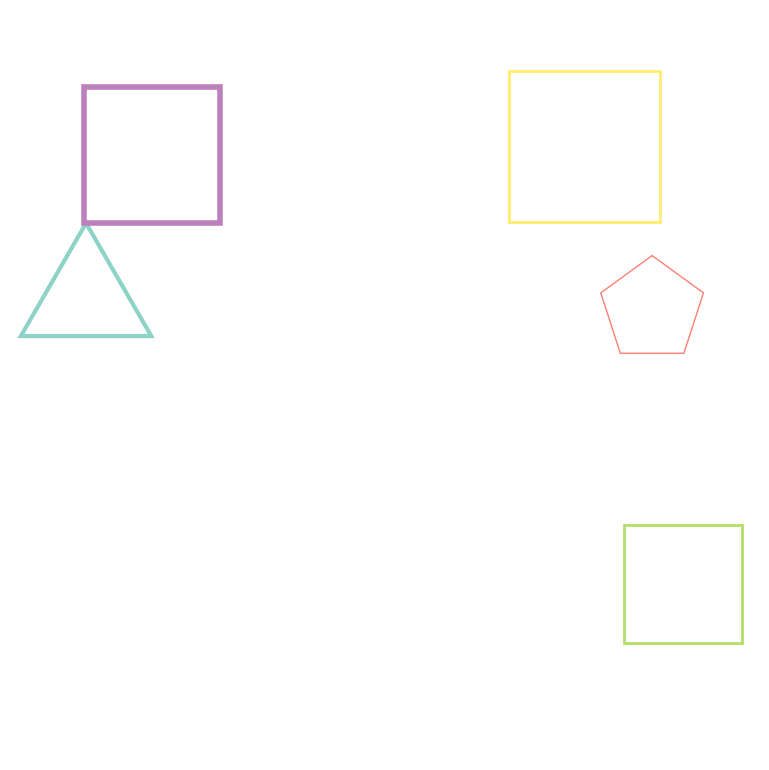[{"shape": "triangle", "thickness": 1.5, "radius": 0.49, "center": [0.112, 0.612]}, {"shape": "pentagon", "thickness": 0.5, "radius": 0.35, "center": [0.847, 0.598]}, {"shape": "square", "thickness": 1, "radius": 0.38, "center": [0.887, 0.242]}, {"shape": "square", "thickness": 2, "radius": 0.44, "center": [0.197, 0.799]}, {"shape": "square", "thickness": 1, "radius": 0.49, "center": [0.759, 0.81]}]